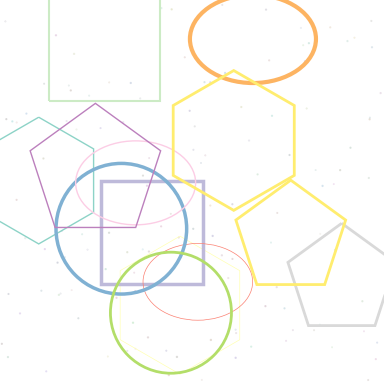[{"shape": "hexagon", "thickness": 1, "radius": 0.82, "center": [0.101, 0.531]}, {"shape": "hexagon", "thickness": 0.5, "radius": 0.9, "center": [0.467, 0.207]}, {"shape": "square", "thickness": 2.5, "radius": 0.67, "center": [0.394, 0.396]}, {"shape": "oval", "thickness": 0.5, "radius": 0.71, "center": [0.514, 0.268]}, {"shape": "circle", "thickness": 2.5, "radius": 0.85, "center": [0.315, 0.406]}, {"shape": "oval", "thickness": 3, "radius": 0.82, "center": [0.657, 0.899]}, {"shape": "circle", "thickness": 2, "radius": 0.79, "center": [0.444, 0.188]}, {"shape": "oval", "thickness": 1, "radius": 0.78, "center": [0.352, 0.525]}, {"shape": "pentagon", "thickness": 2, "radius": 0.73, "center": [0.888, 0.273]}, {"shape": "pentagon", "thickness": 1, "radius": 0.89, "center": [0.248, 0.553]}, {"shape": "square", "thickness": 1.5, "radius": 0.72, "center": [0.272, 0.881]}, {"shape": "pentagon", "thickness": 2, "radius": 0.75, "center": [0.755, 0.382]}, {"shape": "hexagon", "thickness": 2, "radius": 0.91, "center": [0.607, 0.635]}]